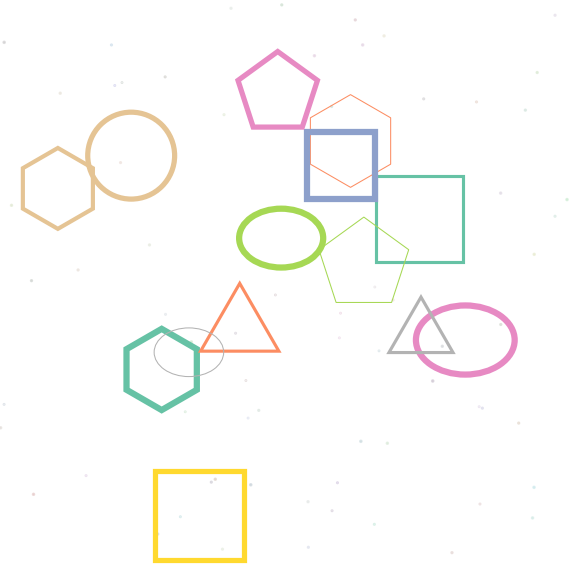[{"shape": "hexagon", "thickness": 3, "radius": 0.35, "center": [0.28, 0.359]}, {"shape": "square", "thickness": 1.5, "radius": 0.37, "center": [0.726, 0.62]}, {"shape": "hexagon", "thickness": 0.5, "radius": 0.4, "center": [0.607, 0.755]}, {"shape": "triangle", "thickness": 1.5, "radius": 0.39, "center": [0.415, 0.43]}, {"shape": "square", "thickness": 3, "radius": 0.29, "center": [0.591, 0.713]}, {"shape": "pentagon", "thickness": 2.5, "radius": 0.36, "center": [0.481, 0.838]}, {"shape": "oval", "thickness": 3, "radius": 0.43, "center": [0.806, 0.41]}, {"shape": "oval", "thickness": 3, "radius": 0.36, "center": [0.487, 0.587]}, {"shape": "pentagon", "thickness": 0.5, "radius": 0.41, "center": [0.63, 0.542]}, {"shape": "square", "thickness": 2.5, "radius": 0.38, "center": [0.345, 0.107]}, {"shape": "circle", "thickness": 2.5, "radius": 0.38, "center": [0.227, 0.73]}, {"shape": "hexagon", "thickness": 2, "radius": 0.35, "center": [0.1, 0.673]}, {"shape": "triangle", "thickness": 1.5, "radius": 0.32, "center": [0.729, 0.421]}, {"shape": "oval", "thickness": 0.5, "radius": 0.3, "center": [0.327, 0.389]}]